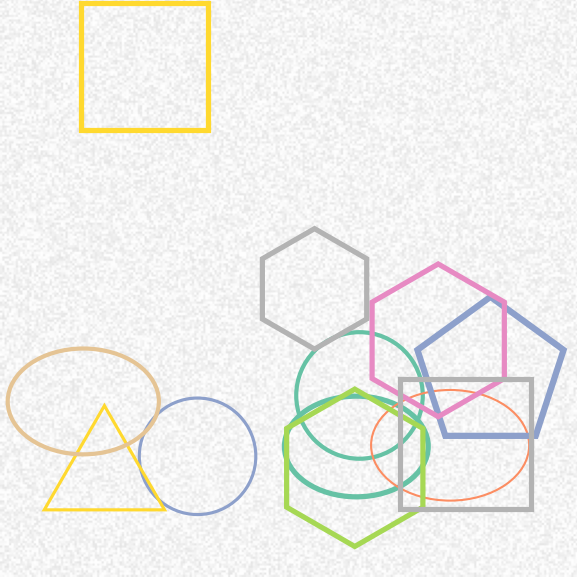[{"shape": "circle", "thickness": 2, "radius": 0.55, "center": [0.623, 0.314]}, {"shape": "oval", "thickness": 2.5, "radius": 0.62, "center": [0.617, 0.226]}, {"shape": "oval", "thickness": 1, "radius": 0.68, "center": [0.779, 0.228]}, {"shape": "pentagon", "thickness": 3, "radius": 0.67, "center": [0.849, 0.352]}, {"shape": "circle", "thickness": 1.5, "radius": 0.5, "center": [0.342, 0.209]}, {"shape": "hexagon", "thickness": 2.5, "radius": 0.66, "center": [0.759, 0.41]}, {"shape": "hexagon", "thickness": 2.5, "radius": 0.68, "center": [0.614, 0.189]}, {"shape": "square", "thickness": 2.5, "radius": 0.55, "center": [0.25, 0.884]}, {"shape": "triangle", "thickness": 1.5, "radius": 0.6, "center": [0.181, 0.176]}, {"shape": "oval", "thickness": 2, "radius": 0.65, "center": [0.144, 0.304]}, {"shape": "hexagon", "thickness": 2.5, "radius": 0.52, "center": [0.545, 0.499]}, {"shape": "square", "thickness": 2.5, "radius": 0.56, "center": [0.806, 0.23]}]